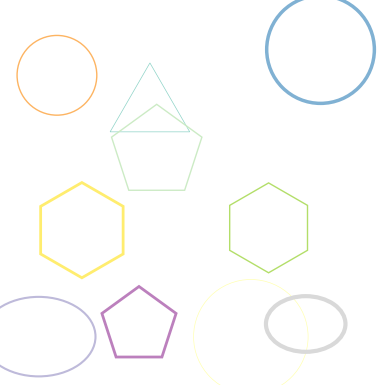[{"shape": "triangle", "thickness": 0.5, "radius": 0.6, "center": [0.389, 0.717]}, {"shape": "circle", "thickness": 0.5, "radius": 0.74, "center": [0.652, 0.125]}, {"shape": "oval", "thickness": 1.5, "radius": 0.74, "center": [0.101, 0.126]}, {"shape": "circle", "thickness": 2.5, "radius": 0.7, "center": [0.833, 0.871]}, {"shape": "circle", "thickness": 1, "radius": 0.52, "center": [0.148, 0.804]}, {"shape": "hexagon", "thickness": 1, "radius": 0.58, "center": [0.698, 0.408]}, {"shape": "oval", "thickness": 3, "radius": 0.52, "center": [0.794, 0.158]}, {"shape": "pentagon", "thickness": 2, "radius": 0.51, "center": [0.361, 0.155]}, {"shape": "pentagon", "thickness": 1, "radius": 0.62, "center": [0.407, 0.606]}, {"shape": "hexagon", "thickness": 2, "radius": 0.62, "center": [0.213, 0.402]}]